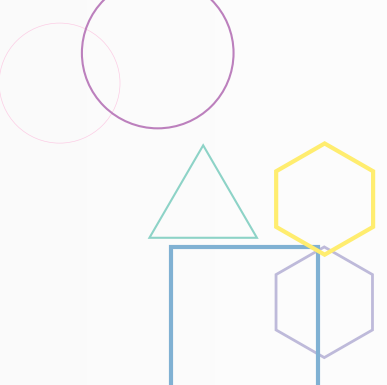[{"shape": "triangle", "thickness": 1.5, "radius": 0.8, "center": [0.524, 0.462]}, {"shape": "hexagon", "thickness": 2, "radius": 0.72, "center": [0.837, 0.215]}, {"shape": "square", "thickness": 3, "radius": 0.95, "center": [0.63, 0.169]}, {"shape": "circle", "thickness": 0.5, "radius": 0.78, "center": [0.154, 0.784]}, {"shape": "circle", "thickness": 1.5, "radius": 0.98, "center": [0.407, 0.862]}, {"shape": "hexagon", "thickness": 3, "radius": 0.72, "center": [0.838, 0.483]}]